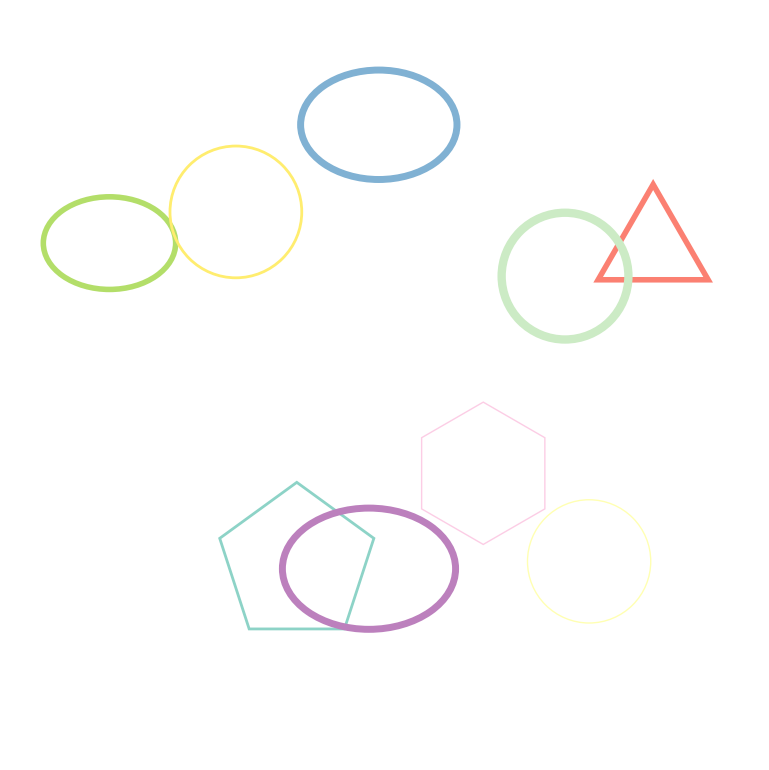[{"shape": "pentagon", "thickness": 1, "radius": 0.53, "center": [0.385, 0.268]}, {"shape": "circle", "thickness": 0.5, "radius": 0.4, "center": [0.765, 0.271]}, {"shape": "triangle", "thickness": 2, "radius": 0.41, "center": [0.848, 0.678]}, {"shape": "oval", "thickness": 2.5, "radius": 0.51, "center": [0.492, 0.838]}, {"shape": "oval", "thickness": 2, "radius": 0.43, "center": [0.142, 0.684]}, {"shape": "hexagon", "thickness": 0.5, "radius": 0.46, "center": [0.628, 0.385]}, {"shape": "oval", "thickness": 2.5, "radius": 0.56, "center": [0.479, 0.261]}, {"shape": "circle", "thickness": 3, "radius": 0.41, "center": [0.734, 0.641]}, {"shape": "circle", "thickness": 1, "radius": 0.43, "center": [0.306, 0.725]}]